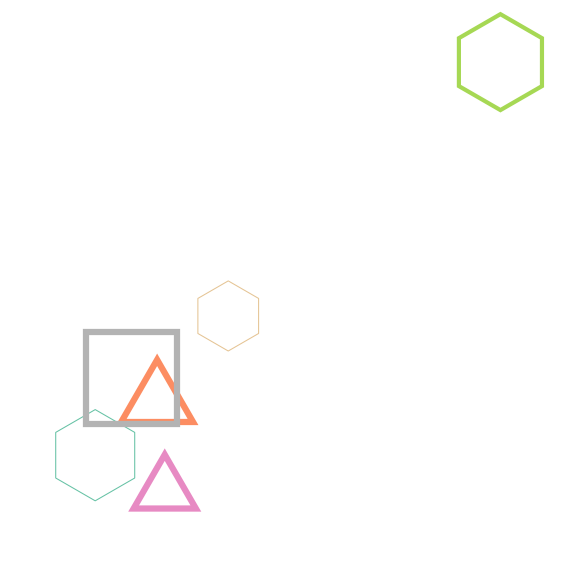[{"shape": "hexagon", "thickness": 0.5, "radius": 0.39, "center": [0.165, 0.211]}, {"shape": "triangle", "thickness": 3, "radius": 0.36, "center": [0.272, 0.304]}, {"shape": "triangle", "thickness": 3, "radius": 0.31, "center": [0.285, 0.15]}, {"shape": "hexagon", "thickness": 2, "radius": 0.42, "center": [0.867, 0.892]}, {"shape": "hexagon", "thickness": 0.5, "radius": 0.3, "center": [0.395, 0.452]}, {"shape": "square", "thickness": 3, "radius": 0.4, "center": [0.228, 0.344]}]